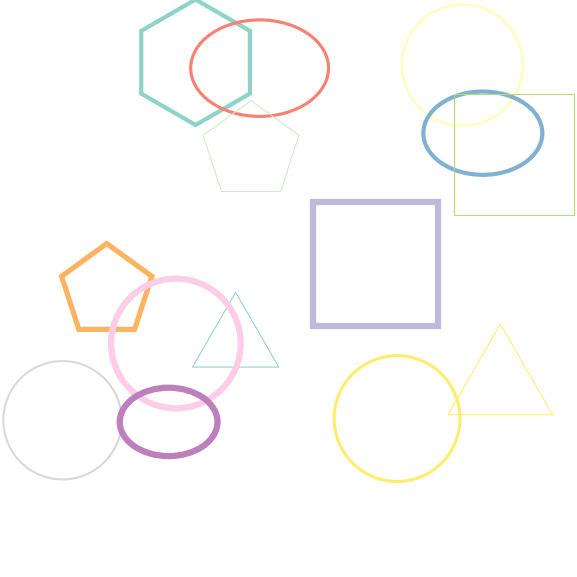[{"shape": "triangle", "thickness": 0.5, "radius": 0.43, "center": [0.408, 0.407]}, {"shape": "hexagon", "thickness": 2, "radius": 0.54, "center": [0.339, 0.891]}, {"shape": "circle", "thickness": 1, "radius": 0.52, "center": [0.801, 0.886]}, {"shape": "square", "thickness": 3, "radius": 0.54, "center": [0.651, 0.542]}, {"shape": "oval", "thickness": 1.5, "radius": 0.6, "center": [0.45, 0.881]}, {"shape": "oval", "thickness": 2, "radius": 0.52, "center": [0.836, 0.769]}, {"shape": "pentagon", "thickness": 2.5, "radius": 0.41, "center": [0.185, 0.495]}, {"shape": "square", "thickness": 0.5, "radius": 0.52, "center": [0.89, 0.732]}, {"shape": "circle", "thickness": 3, "radius": 0.56, "center": [0.305, 0.404]}, {"shape": "circle", "thickness": 1, "radius": 0.51, "center": [0.108, 0.271]}, {"shape": "oval", "thickness": 3, "radius": 0.42, "center": [0.292, 0.269]}, {"shape": "pentagon", "thickness": 0.5, "radius": 0.44, "center": [0.435, 0.738]}, {"shape": "triangle", "thickness": 0.5, "radius": 0.52, "center": [0.866, 0.333]}, {"shape": "circle", "thickness": 1.5, "radius": 0.54, "center": [0.688, 0.274]}]